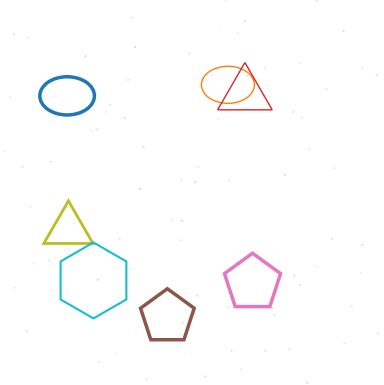[{"shape": "oval", "thickness": 2.5, "radius": 0.35, "center": [0.174, 0.751]}, {"shape": "oval", "thickness": 1, "radius": 0.34, "center": [0.592, 0.78]}, {"shape": "triangle", "thickness": 1, "radius": 0.41, "center": [0.636, 0.756]}, {"shape": "pentagon", "thickness": 2.5, "radius": 0.37, "center": [0.435, 0.177]}, {"shape": "pentagon", "thickness": 2.5, "radius": 0.38, "center": [0.656, 0.266]}, {"shape": "triangle", "thickness": 2, "radius": 0.37, "center": [0.178, 0.404]}, {"shape": "hexagon", "thickness": 1.5, "radius": 0.49, "center": [0.243, 0.272]}]